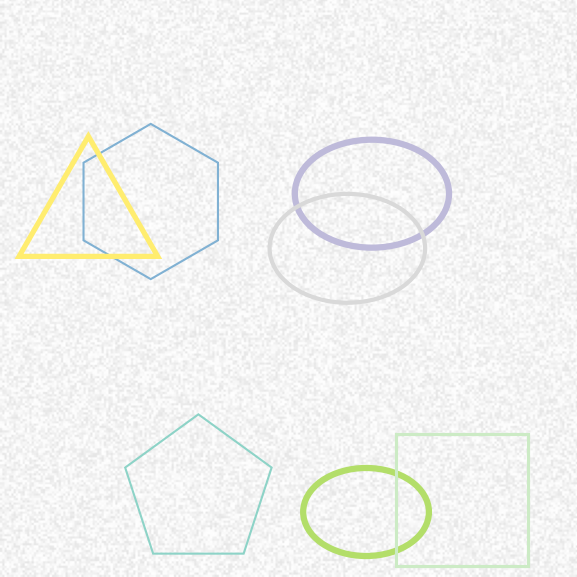[{"shape": "pentagon", "thickness": 1, "radius": 0.67, "center": [0.344, 0.148]}, {"shape": "oval", "thickness": 3, "radius": 0.67, "center": [0.644, 0.664]}, {"shape": "hexagon", "thickness": 1, "radius": 0.67, "center": [0.261, 0.65]}, {"shape": "oval", "thickness": 3, "radius": 0.54, "center": [0.634, 0.113]}, {"shape": "oval", "thickness": 2, "radius": 0.67, "center": [0.602, 0.569]}, {"shape": "square", "thickness": 1.5, "radius": 0.57, "center": [0.8, 0.133]}, {"shape": "triangle", "thickness": 2.5, "radius": 0.69, "center": [0.153, 0.625]}]